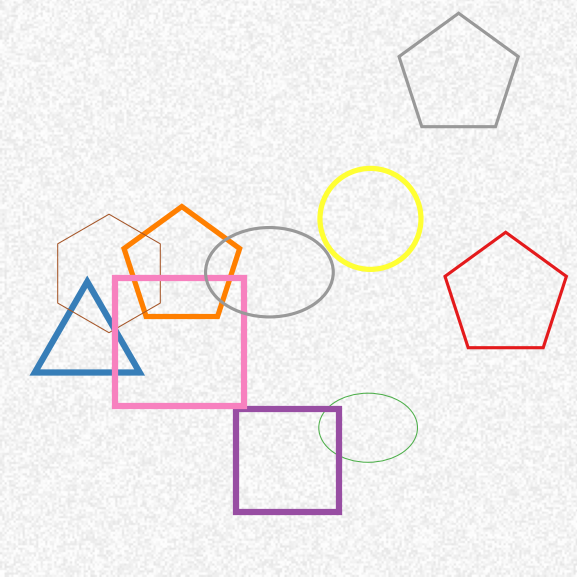[{"shape": "pentagon", "thickness": 1.5, "radius": 0.55, "center": [0.876, 0.486]}, {"shape": "triangle", "thickness": 3, "radius": 0.52, "center": [0.151, 0.407]}, {"shape": "oval", "thickness": 0.5, "radius": 0.43, "center": [0.637, 0.258]}, {"shape": "square", "thickness": 3, "radius": 0.45, "center": [0.498, 0.201]}, {"shape": "pentagon", "thickness": 2.5, "radius": 0.53, "center": [0.315, 0.536]}, {"shape": "circle", "thickness": 2.5, "radius": 0.44, "center": [0.642, 0.62]}, {"shape": "hexagon", "thickness": 0.5, "radius": 0.51, "center": [0.189, 0.526]}, {"shape": "square", "thickness": 3, "radius": 0.56, "center": [0.311, 0.406]}, {"shape": "pentagon", "thickness": 1.5, "radius": 0.54, "center": [0.794, 0.868]}, {"shape": "oval", "thickness": 1.5, "radius": 0.55, "center": [0.467, 0.528]}]